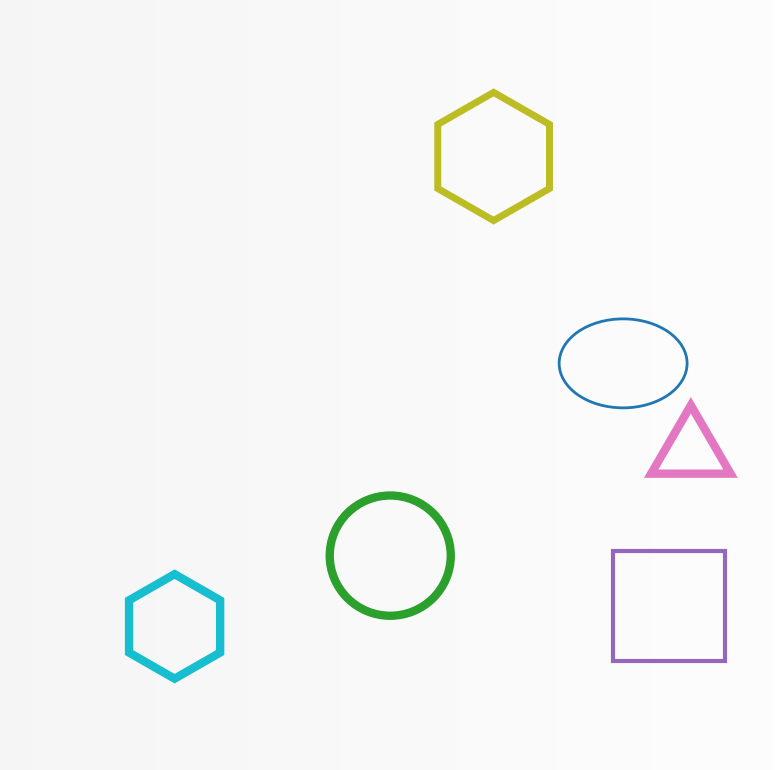[{"shape": "oval", "thickness": 1, "radius": 0.41, "center": [0.804, 0.528]}, {"shape": "circle", "thickness": 3, "radius": 0.39, "center": [0.504, 0.278]}, {"shape": "square", "thickness": 1.5, "radius": 0.36, "center": [0.863, 0.213]}, {"shape": "triangle", "thickness": 3, "radius": 0.3, "center": [0.891, 0.414]}, {"shape": "hexagon", "thickness": 2.5, "radius": 0.42, "center": [0.637, 0.797]}, {"shape": "hexagon", "thickness": 3, "radius": 0.34, "center": [0.225, 0.186]}]